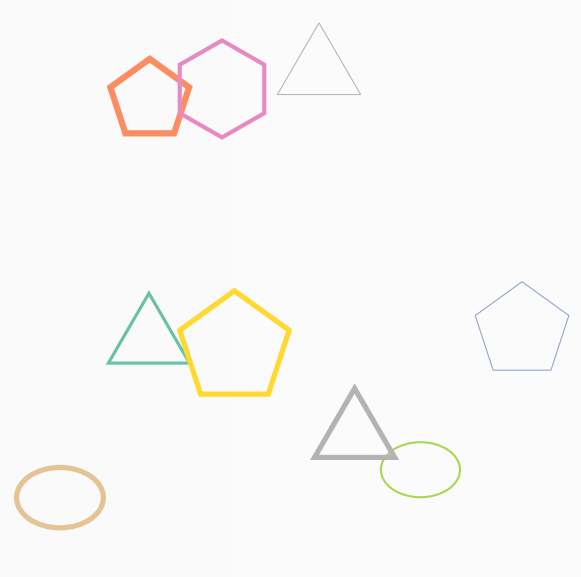[{"shape": "triangle", "thickness": 1.5, "radius": 0.4, "center": [0.256, 0.411]}, {"shape": "pentagon", "thickness": 3, "radius": 0.36, "center": [0.258, 0.826]}, {"shape": "pentagon", "thickness": 0.5, "radius": 0.42, "center": [0.898, 0.427]}, {"shape": "hexagon", "thickness": 2, "radius": 0.42, "center": [0.382, 0.845]}, {"shape": "oval", "thickness": 1, "radius": 0.34, "center": [0.723, 0.186]}, {"shape": "pentagon", "thickness": 2.5, "radius": 0.49, "center": [0.403, 0.397]}, {"shape": "oval", "thickness": 2.5, "radius": 0.37, "center": [0.103, 0.137]}, {"shape": "triangle", "thickness": 0.5, "radius": 0.41, "center": [0.549, 0.877]}, {"shape": "triangle", "thickness": 2.5, "radius": 0.4, "center": [0.61, 0.247]}]